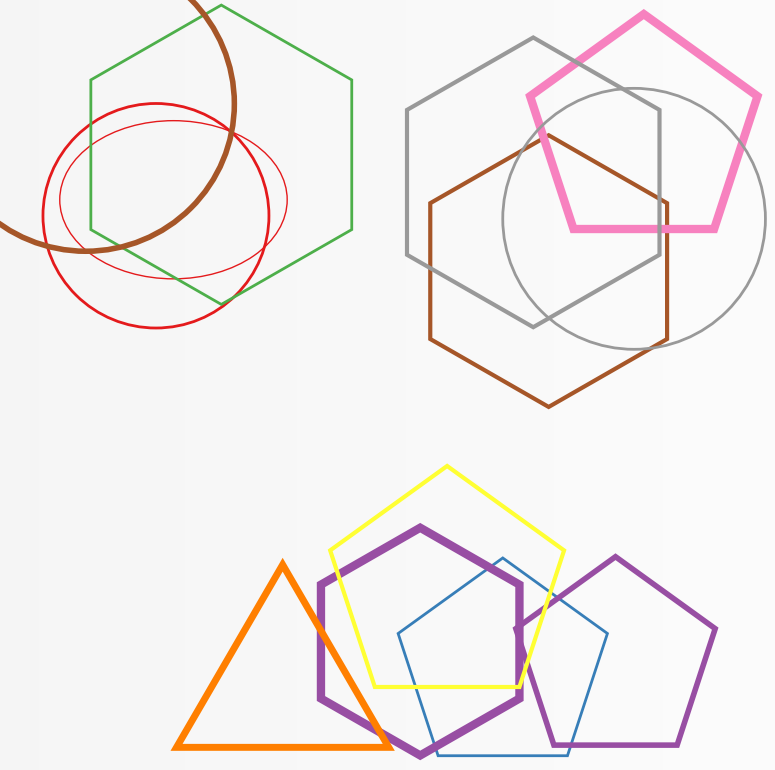[{"shape": "circle", "thickness": 1, "radius": 0.73, "center": [0.201, 0.72]}, {"shape": "oval", "thickness": 0.5, "radius": 0.73, "center": [0.224, 0.741]}, {"shape": "pentagon", "thickness": 1, "radius": 0.71, "center": [0.649, 0.133]}, {"shape": "hexagon", "thickness": 1, "radius": 0.97, "center": [0.286, 0.799]}, {"shape": "hexagon", "thickness": 3, "radius": 0.74, "center": [0.542, 0.167]}, {"shape": "pentagon", "thickness": 2, "radius": 0.68, "center": [0.794, 0.142]}, {"shape": "triangle", "thickness": 2.5, "radius": 0.79, "center": [0.365, 0.108]}, {"shape": "pentagon", "thickness": 1.5, "radius": 0.79, "center": [0.577, 0.236]}, {"shape": "hexagon", "thickness": 1.5, "radius": 0.88, "center": [0.708, 0.648]}, {"shape": "circle", "thickness": 2, "radius": 0.96, "center": [0.111, 0.865]}, {"shape": "pentagon", "thickness": 3, "radius": 0.77, "center": [0.831, 0.827]}, {"shape": "hexagon", "thickness": 1.5, "radius": 0.94, "center": [0.688, 0.763]}, {"shape": "circle", "thickness": 1, "radius": 0.85, "center": [0.818, 0.716]}]